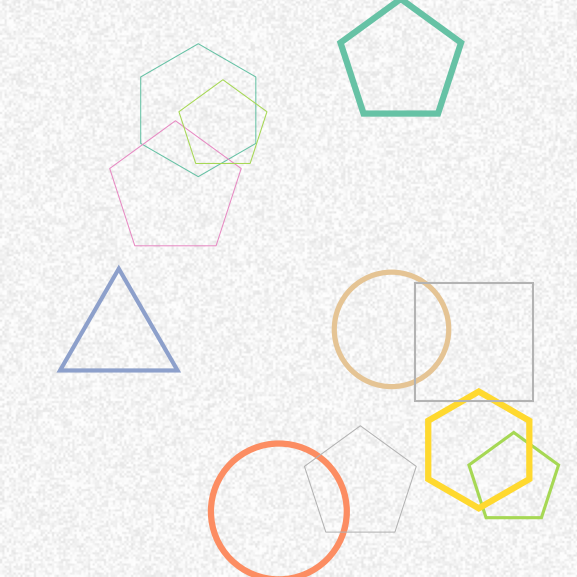[{"shape": "hexagon", "thickness": 0.5, "radius": 0.58, "center": [0.343, 0.808]}, {"shape": "pentagon", "thickness": 3, "radius": 0.55, "center": [0.694, 0.891]}, {"shape": "circle", "thickness": 3, "radius": 0.59, "center": [0.483, 0.113]}, {"shape": "triangle", "thickness": 2, "radius": 0.59, "center": [0.206, 0.416]}, {"shape": "pentagon", "thickness": 0.5, "radius": 0.6, "center": [0.304, 0.67]}, {"shape": "pentagon", "thickness": 1.5, "radius": 0.41, "center": [0.89, 0.169]}, {"shape": "pentagon", "thickness": 0.5, "radius": 0.4, "center": [0.386, 0.781]}, {"shape": "hexagon", "thickness": 3, "radius": 0.51, "center": [0.829, 0.22]}, {"shape": "circle", "thickness": 2.5, "radius": 0.5, "center": [0.678, 0.429]}, {"shape": "pentagon", "thickness": 0.5, "radius": 0.51, "center": [0.624, 0.16]}, {"shape": "square", "thickness": 1, "radius": 0.51, "center": [0.82, 0.406]}]